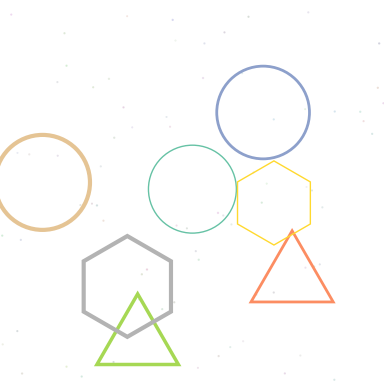[{"shape": "circle", "thickness": 1, "radius": 0.57, "center": [0.5, 0.509]}, {"shape": "triangle", "thickness": 2, "radius": 0.62, "center": [0.759, 0.277]}, {"shape": "circle", "thickness": 2, "radius": 0.6, "center": [0.683, 0.708]}, {"shape": "triangle", "thickness": 2.5, "radius": 0.61, "center": [0.358, 0.114]}, {"shape": "hexagon", "thickness": 1, "radius": 0.55, "center": [0.712, 0.473]}, {"shape": "circle", "thickness": 3, "radius": 0.62, "center": [0.11, 0.526]}, {"shape": "hexagon", "thickness": 3, "radius": 0.65, "center": [0.331, 0.256]}]